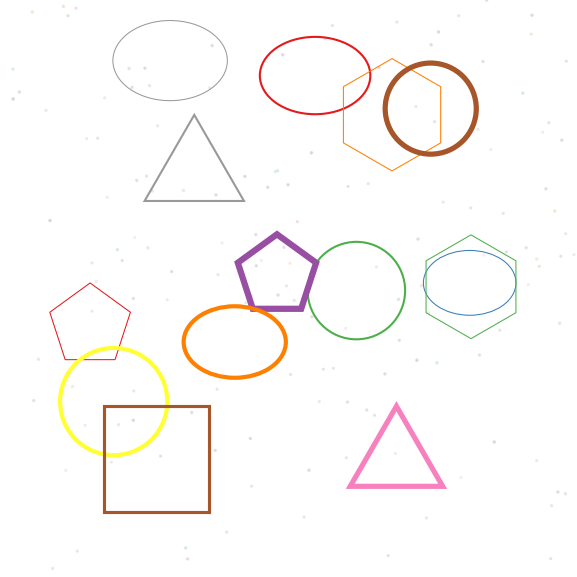[{"shape": "pentagon", "thickness": 0.5, "radius": 0.37, "center": [0.156, 0.436]}, {"shape": "oval", "thickness": 1, "radius": 0.48, "center": [0.546, 0.868]}, {"shape": "oval", "thickness": 0.5, "radius": 0.4, "center": [0.813, 0.509]}, {"shape": "hexagon", "thickness": 0.5, "radius": 0.45, "center": [0.816, 0.503]}, {"shape": "circle", "thickness": 1, "radius": 0.42, "center": [0.617, 0.496]}, {"shape": "pentagon", "thickness": 3, "radius": 0.36, "center": [0.48, 0.522]}, {"shape": "oval", "thickness": 2, "radius": 0.44, "center": [0.406, 0.407]}, {"shape": "hexagon", "thickness": 0.5, "radius": 0.49, "center": [0.679, 0.8]}, {"shape": "circle", "thickness": 2, "radius": 0.46, "center": [0.197, 0.304]}, {"shape": "circle", "thickness": 2.5, "radius": 0.39, "center": [0.746, 0.811]}, {"shape": "square", "thickness": 1.5, "radius": 0.46, "center": [0.271, 0.204]}, {"shape": "triangle", "thickness": 2.5, "radius": 0.46, "center": [0.687, 0.203]}, {"shape": "oval", "thickness": 0.5, "radius": 0.5, "center": [0.295, 0.894]}, {"shape": "triangle", "thickness": 1, "radius": 0.5, "center": [0.336, 0.701]}]